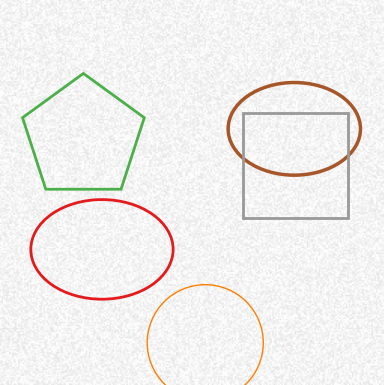[{"shape": "oval", "thickness": 2, "radius": 0.92, "center": [0.265, 0.352]}, {"shape": "pentagon", "thickness": 2, "radius": 0.83, "center": [0.217, 0.643]}, {"shape": "circle", "thickness": 1, "radius": 0.75, "center": [0.533, 0.11]}, {"shape": "oval", "thickness": 2.5, "radius": 0.86, "center": [0.764, 0.665]}, {"shape": "square", "thickness": 2, "radius": 0.68, "center": [0.768, 0.57]}]